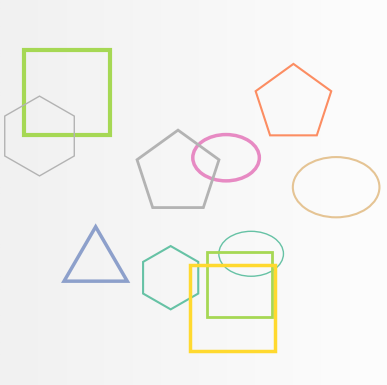[{"shape": "oval", "thickness": 1, "radius": 0.42, "center": [0.648, 0.341]}, {"shape": "hexagon", "thickness": 1.5, "radius": 0.41, "center": [0.44, 0.279]}, {"shape": "pentagon", "thickness": 1.5, "radius": 0.51, "center": [0.757, 0.731]}, {"shape": "triangle", "thickness": 2.5, "radius": 0.47, "center": [0.247, 0.317]}, {"shape": "oval", "thickness": 2.5, "radius": 0.43, "center": [0.583, 0.59]}, {"shape": "square", "thickness": 2, "radius": 0.42, "center": [0.617, 0.261]}, {"shape": "square", "thickness": 3, "radius": 0.56, "center": [0.173, 0.76]}, {"shape": "square", "thickness": 2.5, "radius": 0.55, "center": [0.6, 0.2]}, {"shape": "oval", "thickness": 1.5, "radius": 0.56, "center": [0.867, 0.514]}, {"shape": "hexagon", "thickness": 1, "radius": 0.52, "center": [0.102, 0.647]}, {"shape": "pentagon", "thickness": 2, "radius": 0.56, "center": [0.459, 0.551]}]